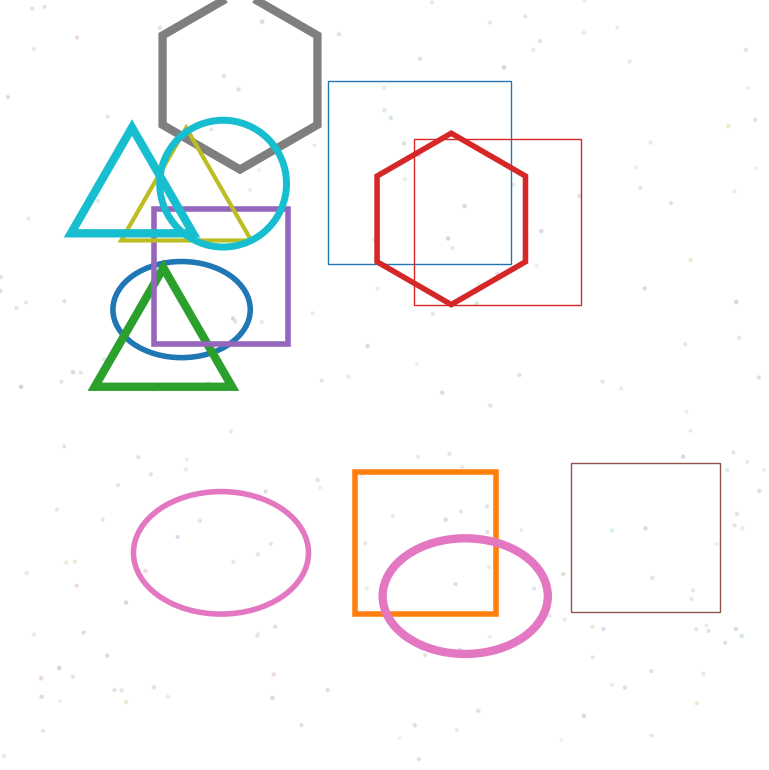[{"shape": "square", "thickness": 0.5, "radius": 0.59, "center": [0.545, 0.776]}, {"shape": "oval", "thickness": 2, "radius": 0.45, "center": [0.236, 0.598]}, {"shape": "square", "thickness": 2, "radius": 0.46, "center": [0.553, 0.295]}, {"shape": "triangle", "thickness": 3, "radius": 0.51, "center": [0.212, 0.549]}, {"shape": "hexagon", "thickness": 2, "radius": 0.56, "center": [0.586, 0.716]}, {"shape": "square", "thickness": 0.5, "radius": 0.54, "center": [0.646, 0.712]}, {"shape": "square", "thickness": 2, "radius": 0.44, "center": [0.287, 0.641]}, {"shape": "square", "thickness": 0.5, "radius": 0.48, "center": [0.839, 0.302]}, {"shape": "oval", "thickness": 3, "radius": 0.54, "center": [0.604, 0.226]}, {"shape": "oval", "thickness": 2, "radius": 0.57, "center": [0.287, 0.282]}, {"shape": "hexagon", "thickness": 3, "radius": 0.58, "center": [0.312, 0.896]}, {"shape": "triangle", "thickness": 1.5, "radius": 0.49, "center": [0.242, 0.736]}, {"shape": "circle", "thickness": 2.5, "radius": 0.41, "center": [0.29, 0.762]}, {"shape": "triangle", "thickness": 3, "radius": 0.46, "center": [0.171, 0.743]}]